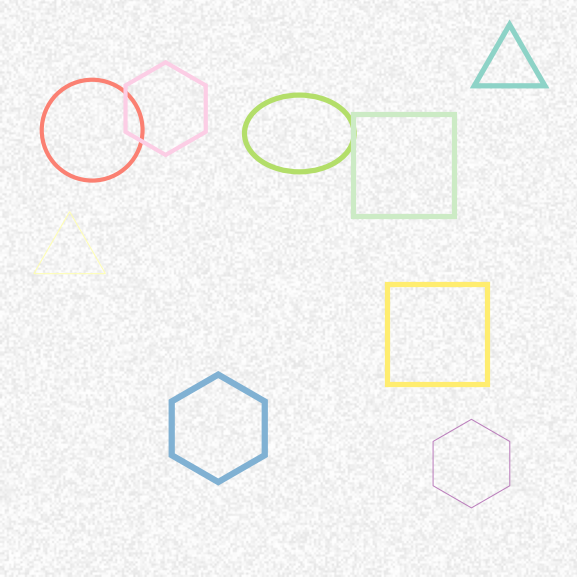[{"shape": "triangle", "thickness": 2.5, "radius": 0.35, "center": [0.882, 0.886]}, {"shape": "triangle", "thickness": 0.5, "radius": 0.36, "center": [0.121, 0.561]}, {"shape": "circle", "thickness": 2, "radius": 0.44, "center": [0.16, 0.774]}, {"shape": "hexagon", "thickness": 3, "radius": 0.47, "center": [0.378, 0.257]}, {"shape": "oval", "thickness": 2.5, "radius": 0.47, "center": [0.518, 0.768]}, {"shape": "hexagon", "thickness": 2, "radius": 0.4, "center": [0.287, 0.811]}, {"shape": "hexagon", "thickness": 0.5, "radius": 0.38, "center": [0.816, 0.196]}, {"shape": "square", "thickness": 2.5, "radius": 0.44, "center": [0.699, 0.714]}, {"shape": "square", "thickness": 2.5, "radius": 0.43, "center": [0.757, 0.421]}]